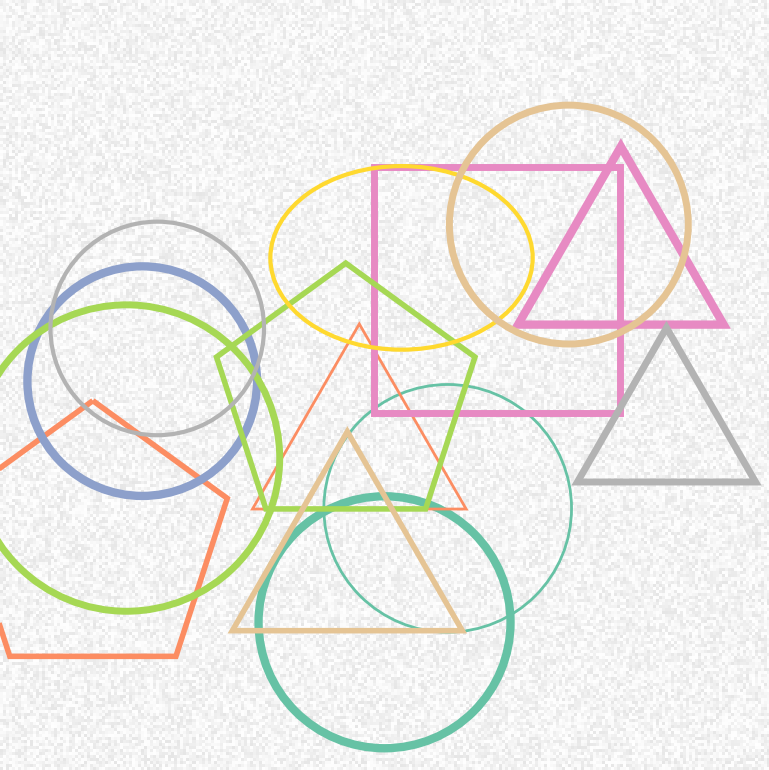[{"shape": "circle", "thickness": 1, "radius": 0.8, "center": [0.581, 0.34]}, {"shape": "circle", "thickness": 3, "radius": 0.82, "center": [0.499, 0.192]}, {"shape": "triangle", "thickness": 1, "radius": 0.8, "center": [0.467, 0.419]}, {"shape": "pentagon", "thickness": 2, "radius": 0.92, "center": [0.121, 0.296]}, {"shape": "circle", "thickness": 3, "radius": 0.75, "center": [0.185, 0.505]}, {"shape": "triangle", "thickness": 3, "radius": 0.77, "center": [0.806, 0.656]}, {"shape": "square", "thickness": 2.5, "radius": 0.8, "center": [0.645, 0.623]}, {"shape": "circle", "thickness": 2.5, "radius": 0.99, "center": [0.164, 0.405]}, {"shape": "pentagon", "thickness": 2, "radius": 0.88, "center": [0.449, 0.482]}, {"shape": "oval", "thickness": 1.5, "radius": 0.85, "center": [0.521, 0.665]}, {"shape": "circle", "thickness": 2.5, "radius": 0.78, "center": [0.739, 0.708]}, {"shape": "triangle", "thickness": 2, "radius": 0.86, "center": [0.451, 0.267]}, {"shape": "triangle", "thickness": 2.5, "radius": 0.67, "center": [0.866, 0.441]}, {"shape": "circle", "thickness": 1.5, "radius": 0.69, "center": [0.204, 0.573]}]